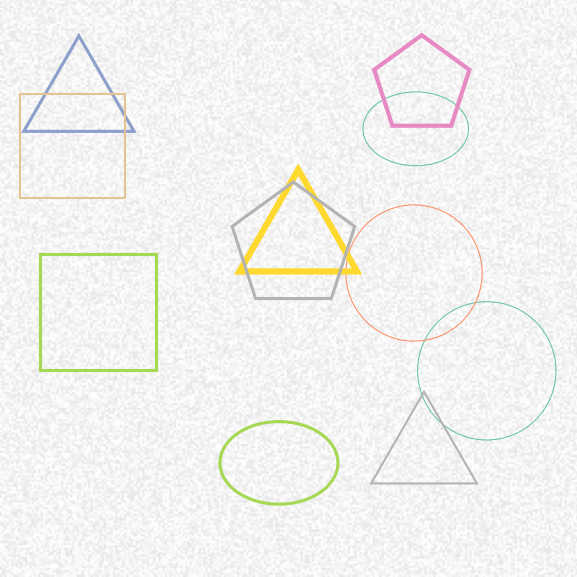[{"shape": "oval", "thickness": 0.5, "radius": 0.46, "center": [0.72, 0.776]}, {"shape": "circle", "thickness": 0.5, "radius": 0.6, "center": [0.843, 0.357]}, {"shape": "circle", "thickness": 0.5, "radius": 0.59, "center": [0.717, 0.526]}, {"shape": "triangle", "thickness": 1.5, "radius": 0.55, "center": [0.137, 0.827]}, {"shape": "pentagon", "thickness": 2, "radius": 0.43, "center": [0.73, 0.852]}, {"shape": "oval", "thickness": 1.5, "radius": 0.51, "center": [0.483, 0.198]}, {"shape": "square", "thickness": 1.5, "radius": 0.5, "center": [0.17, 0.459]}, {"shape": "triangle", "thickness": 3, "radius": 0.59, "center": [0.516, 0.588]}, {"shape": "square", "thickness": 1, "radius": 0.45, "center": [0.125, 0.746]}, {"shape": "pentagon", "thickness": 1.5, "radius": 0.56, "center": [0.508, 0.572]}, {"shape": "triangle", "thickness": 1, "radius": 0.53, "center": [0.734, 0.215]}]